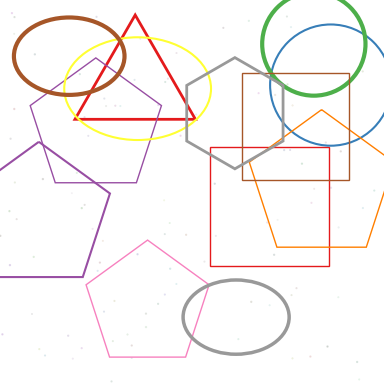[{"shape": "triangle", "thickness": 2, "radius": 0.9, "center": [0.351, 0.78]}, {"shape": "square", "thickness": 1, "radius": 0.77, "center": [0.7, 0.464]}, {"shape": "circle", "thickness": 1.5, "radius": 0.79, "center": [0.859, 0.779]}, {"shape": "circle", "thickness": 3, "radius": 0.67, "center": [0.815, 0.886]}, {"shape": "pentagon", "thickness": 1, "radius": 0.9, "center": [0.249, 0.67]}, {"shape": "pentagon", "thickness": 1.5, "radius": 0.97, "center": [0.101, 0.437]}, {"shape": "pentagon", "thickness": 1, "radius": 0.99, "center": [0.835, 0.518]}, {"shape": "oval", "thickness": 1.5, "radius": 0.95, "center": [0.357, 0.77]}, {"shape": "square", "thickness": 1, "radius": 0.7, "center": [0.768, 0.67]}, {"shape": "oval", "thickness": 3, "radius": 0.72, "center": [0.18, 0.854]}, {"shape": "pentagon", "thickness": 1, "radius": 0.84, "center": [0.383, 0.208]}, {"shape": "hexagon", "thickness": 2, "radius": 0.72, "center": [0.61, 0.706]}, {"shape": "oval", "thickness": 2.5, "radius": 0.69, "center": [0.613, 0.176]}]